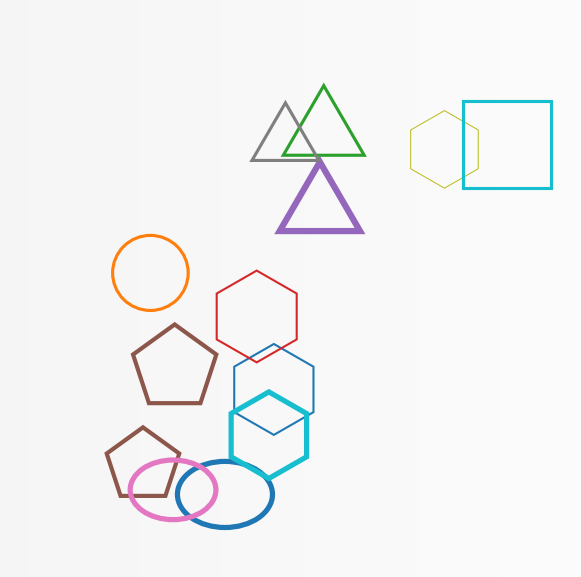[{"shape": "hexagon", "thickness": 1, "radius": 0.39, "center": [0.471, 0.325]}, {"shape": "oval", "thickness": 2.5, "radius": 0.41, "center": [0.387, 0.143]}, {"shape": "circle", "thickness": 1.5, "radius": 0.33, "center": [0.259, 0.527]}, {"shape": "triangle", "thickness": 1.5, "radius": 0.4, "center": [0.557, 0.77]}, {"shape": "hexagon", "thickness": 1, "radius": 0.4, "center": [0.442, 0.451]}, {"shape": "triangle", "thickness": 3, "radius": 0.4, "center": [0.55, 0.639]}, {"shape": "pentagon", "thickness": 2, "radius": 0.33, "center": [0.246, 0.194]}, {"shape": "pentagon", "thickness": 2, "radius": 0.38, "center": [0.301, 0.362]}, {"shape": "oval", "thickness": 2.5, "radius": 0.37, "center": [0.298, 0.151]}, {"shape": "triangle", "thickness": 1.5, "radius": 0.33, "center": [0.491, 0.755]}, {"shape": "hexagon", "thickness": 0.5, "radius": 0.34, "center": [0.765, 0.74]}, {"shape": "hexagon", "thickness": 2.5, "radius": 0.37, "center": [0.463, 0.246]}, {"shape": "square", "thickness": 1.5, "radius": 0.38, "center": [0.872, 0.749]}]